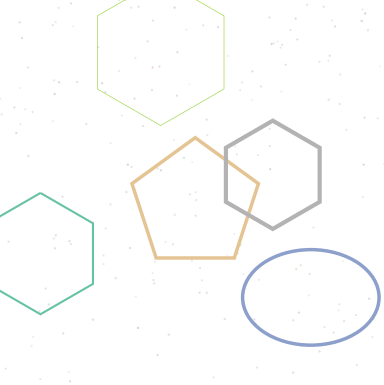[{"shape": "hexagon", "thickness": 1.5, "radius": 0.79, "center": [0.105, 0.341]}, {"shape": "oval", "thickness": 2.5, "radius": 0.89, "center": [0.807, 0.228]}, {"shape": "hexagon", "thickness": 0.5, "radius": 0.95, "center": [0.417, 0.864]}, {"shape": "pentagon", "thickness": 2.5, "radius": 0.86, "center": [0.507, 0.47]}, {"shape": "hexagon", "thickness": 3, "radius": 0.7, "center": [0.709, 0.546]}]